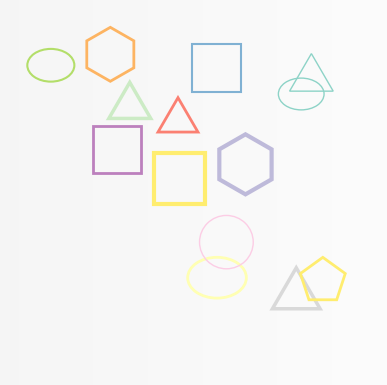[{"shape": "oval", "thickness": 1, "radius": 0.29, "center": [0.777, 0.756]}, {"shape": "triangle", "thickness": 1, "radius": 0.33, "center": [0.804, 0.796]}, {"shape": "oval", "thickness": 2, "radius": 0.38, "center": [0.56, 0.279]}, {"shape": "hexagon", "thickness": 3, "radius": 0.39, "center": [0.633, 0.573]}, {"shape": "triangle", "thickness": 2, "radius": 0.3, "center": [0.459, 0.687]}, {"shape": "square", "thickness": 1.5, "radius": 0.31, "center": [0.558, 0.822]}, {"shape": "hexagon", "thickness": 2, "radius": 0.35, "center": [0.285, 0.859]}, {"shape": "oval", "thickness": 1.5, "radius": 0.3, "center": [0.131, 0.83]}, {"shape": "circle", "thickness": 1, "radius": 0.35, "center": [0.584, 0.371]}, {"shape": "triangle", "thickness": 2.5, "radius": 0.35, "center": [0.765, 0.234]}, {"shape": "square", "thickness": 2, "radius": 0.31, "center": [0.301, 0.611]}, {"shape": "triangle", "thickness": 2.5, "radius": 0.31, "center": [0.335, 0.724]}, {"shape": "square", "thickness": 3, "radius": 0.33, "center": [0.463, 0.537]}, {"shape": "pentagon", "thickness": 2, "radius": 0.3, "center": [0.833, 0.271]}]